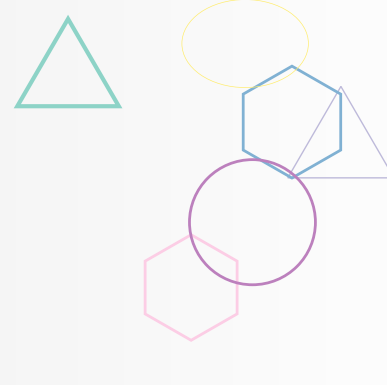[{"shape": "triangle", "thickness": 3, "radius": 0.76, "center": [0.176, 0.8]}, {"shape": "triangle", "thickness": 1, "radius": 0.79, "center": [0.88, 0.617]}, {"shape": "hexagon", "thickness": 2, "radius": 0.73, "center": [0.753, 0.683]}, {"shape": "hexagon", "thickness": 2, "radius": 0.69, "center": [0.493, 0.253]}, {"shape": "circle", "thickness": 2, "radius": 0.81, "center": [0.651, 0.423]}, {"shape": "oval", "thickness": 0.5, "radius": 0.82, "center": [0.633, 0.887]}]